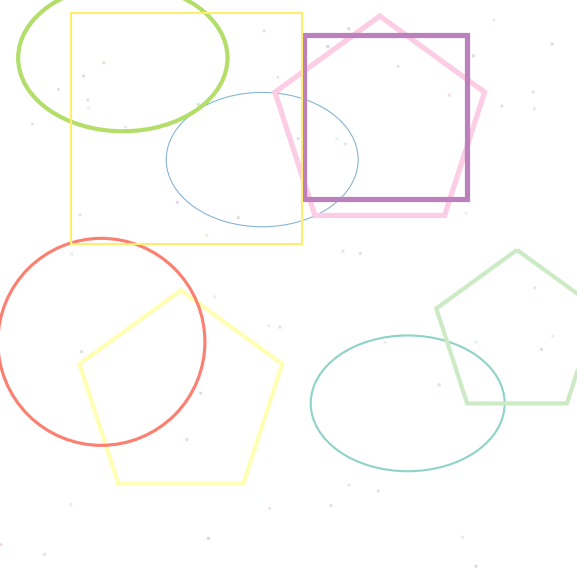[{"shape": "oval", "thickness": 1, "radius": 0.84, "center": [0.706, 0.301]}, {"shape": "pentagon", "thickness": 2, "radius": 0.92, "center": [0.313, 0.312]}, {"shape": "circle", "thickness": 1.5, "radius": 0.9, "center": [0.176, 0.407]}, {"shape": "oval", "thickness": 0.5, "radius": 0.83, "center": [0.454, 0.723]}, {"shape": "oval", "thickness": 2, "radius": 0.91, "center": [0.213, 0.899]}, {"shape": "pentagon", "thickness": 2.5, "radius": 0.95, "center": [0.658, 0.78]}, {"shape": "square", "thickness": 2.5, "radius": 0.71, "center": [0.668, 0.796]}, {"shape": "pentagon", "thickness": 2, "radius": 0.73, "center": [0.895, 0.419]}, {"shape": "square", "thickness": 1, "radius": 1.0, "center": [0.323, 0.776]}]